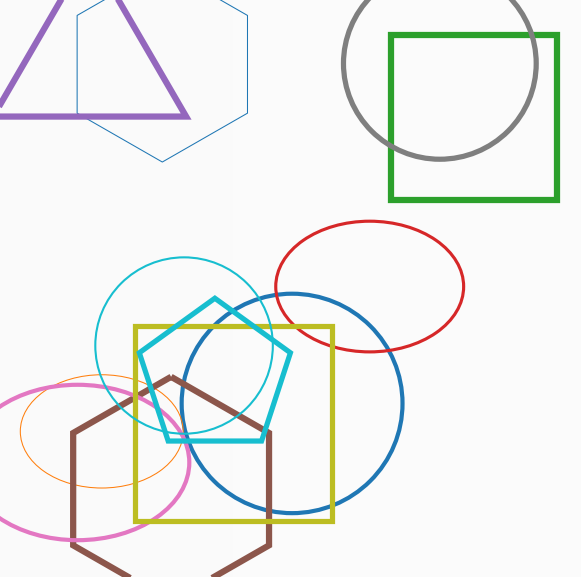[{"shape": "circle", "thickness": 2, "radius": 0.95, "center": [0.503, 0.301]}, {"shape": "hexagon", "thickness": 0.5, "radius": 0.85, "center": [0.279, 0.888]}, {"shape": "oval", "thickness": 0.5, "radius": 0.7, "center": [0.175, 0.252]}, {"shape": "square", "thickness": 3, "radius": 0.71, "center": [0.816, 0.796]}, {"shape": "oval", "thickness": 1.5, "radius": 0.81, "center": [0.636, 0.503]}, {"shape": "triangle", "thickness": 3, "radius": 0.96, "center": [0.154, 0.893]}, {"shape": "hexagon", "thickness": 3, "radius": 0.97, "center": [0.294, 0.152]}, {"shape": "oval", "thickness": 2, "radius": 0.96, "center": [0.133, 0.198]}, {"shape": "circle", "thickness": 2.5, "radius": 0.83, "center": [0.757, 0.889]}, {"shape": "square", "thickness": 2.5, "radius": 0.85, "center": [0.402, 0.266]}, {"shape": "pentagon", "thickness": 2.5, "radius": 0.68, "center": [0.37, 0.346]}, {"shape": "circle", "thickness": 1, "radius": 0.76, "center": [0.317, 0.401]}]